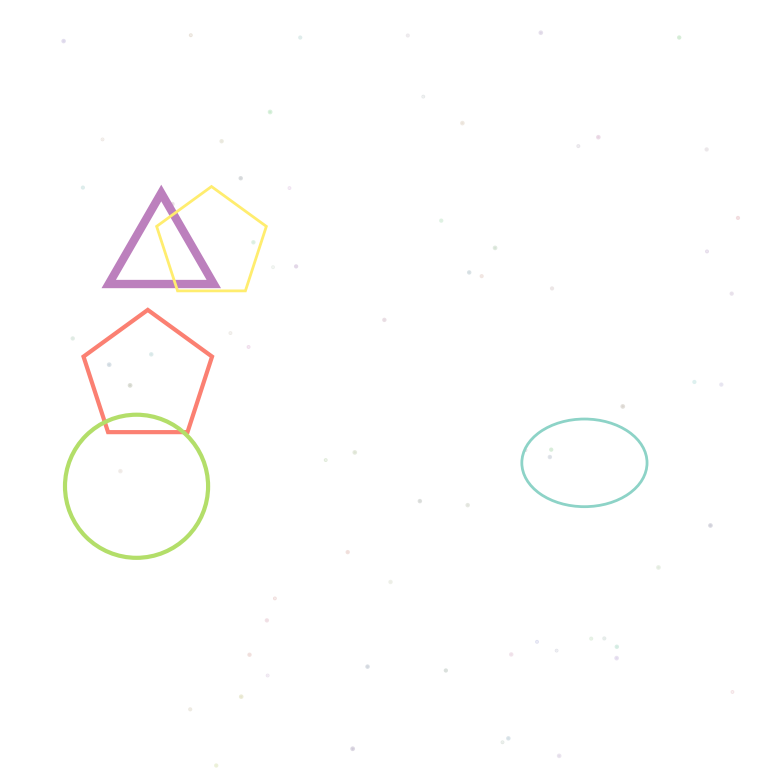[{"shape": "oval", "thickness": 1, "radius": 0.41, "center": [0.759, 0.399]}, {"shape": "pentagon", "thickness": 1.5, "radius": 0.44, "center": [0.192, 0.51]}, {"shape": "circle", "thickness": 1.5, "radius": 0.46, "center": [0.177, 0.368]}, {"shape": "triangle", "thickness": 3, "radius": 0.39, "center": [0.209, 0.671]}, {"shape": "pentagon", "thickness": 1, "radius": 0.37, "center": [0.275, 0.683]}]